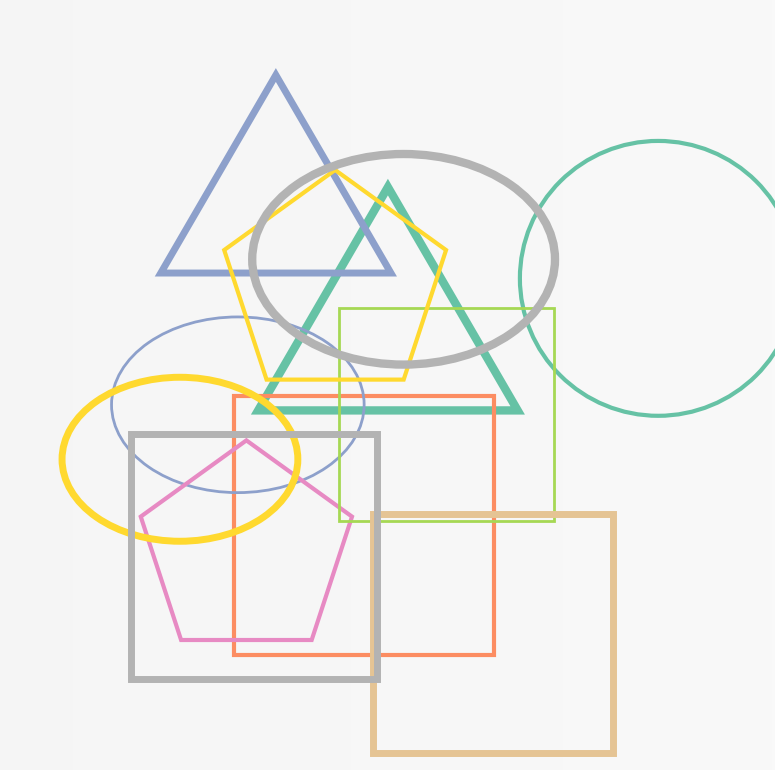[{"shape": "circle", "thickness": 1.5, "radius": 0.89, "center": [0.849, 0.638]}, {"shape": "triangle", "thickness": 3, "radius": 0.97, "center": [0.501, 0.564]}, {"shape": "square", "thickness": 1.5, "radius": 0.84, "center": [0.469, 0.317]}, {"shape": "oval", "thickness": 1, "radius": 0.81, "center": [0.307, 0.474]}, {"shape": "triangle", "thickness": 2.5, "radius": 0.86, "center": [0.356, 0.731]}, {"shape": "pentagon", "thickness": 1.5, "radius": 0.72, "center": [0.318, 0.285]}, {"shape": "square", "thickness": 1, "radius": 0.69, "center": [0.576, 0.461]}, {"shape": "pentagon", "thickness": 1.5, "radius": 0.75, "center": [0.432, 0.629]}, {"shape": "oval", "thickness": 2.5, "radius": 0.76, "center": [0.232, 0.404]}, {"shape": "square", "thickness": 2.5, "radius": 0.78, "center": [0.636, 0.177]}, {"shape": "square", "thickness": 2.5, "radius": 0.79, "center": [0.328, 0.278]}, {"shape": "oval", "thickness": 3, "radius": 0.98, "center": [0.521, 0.663]}]